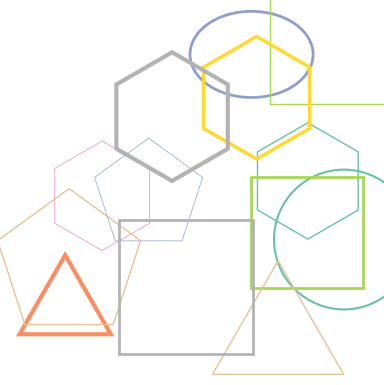[{"shape": "circle", "thickness": 1.5, "radius": 0.91, "center": [0.893, 0.378]}, {"shape": "hexagon", "thickness": 1, "radius": 0.76, "center": [0.8, 0.53]}, {"shape": "triangle", "thickness": 3, "radius": 0.68, "center": [0.169, 0.2]}, {"shape": "pentagon", "thickness": 0.5, "radius": 0.74, "center": [0.386, 0.494]}, {"shape": "oval", "thickness": 2, "radius": 0.8, "center": [0.653, 0.859]}, {"shape": "hexagon", "thickness": 0.5, "radius": 0.71, "center": [0.265, 0.491]}, {"shape": "square", "thickness": 2, "radius": 0.72, "center": [0.797, 0.396]}, {"shape": "square", "thickness": 1, "radius": 0.8, "center": [0.861, 0.89]}, {"shape": "hexagon", "thickness": 2.5, "radius": 0.8, "center": [0.667, 0.746]}, {"shape": "pentagon", "thickness": 1, "radius": 0.98, "center": [0.179, 0.315]}, {"shape": "triangle", "thickness": 1, "radius": 0.98, "center": [0.722, 0.126]}, {"shape": "square", "thickness": 2, "radius": 0.87, "center": [0.483, 0.255]}, {"shape": "hexagon", "thickness": 3, "radius": 0.84, "center": [0.447, 0.697]}]